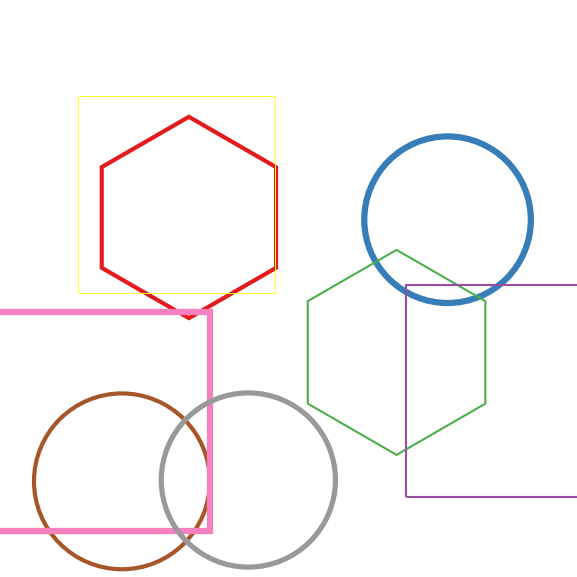[{"shape": "hexagon", "thickness": 2, "radius": 0.87, "center": [0.327, 0.623]}, {"shape": "circle", "thickness": 3, "radius": 0.72, "center": [0.775, 0.619]}, {"shape": "hexagon", "thickness": 1, "radius": 0.89, "center": [0.687, 0.389]}, {"shape": "square", "thickness": 1, "radius": 0.92, "center": [0.886, 0.322]}, {"shape": "square", "thickness": 0.5, "radius": 0.85, "center": [0.305, 0.663]}, {"shape": "circle", "thickness": 2, "radius": 0.76, "center": [0.211, 0.166]}, {"shape": "square", "thickness": 3, "radius": 0.95, "center": [0.175, 0.269]}, {"shape": "circle", "thickness": 2.5, "radius": 0.75, "center": [0.43, 0.168]}]